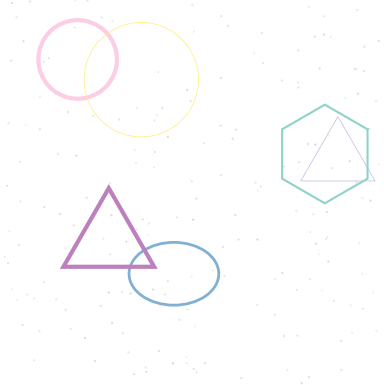[{"shape": "hexagon", "thickness": 1.5, "radius": 0.64, "center": [0.844, 0.6]}, {"shape": "triangle", "thickness": 0.5, "radius": 0.56, "center": [0.878, 0.586]}, {"shape": "oval", "thickness": 2, "radius": 0.58, "center": [0.452, 0.289]}, {"shape": "circle", "thickness": 3, "radius": 0.51, "center": [0.202, 0.846]}, {"shape": "triangle", "thickness": 3, "radius": 0.68, "center": [0.283, 0.375]}, {"shape": "circle", "thickness": 0.5, "radius": 0.74, "center": [0.367, 0.793]}]